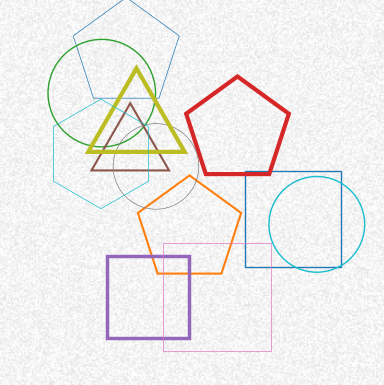[{"shape": "pentagon", "thickness": 0.5, "radius": 0.72, "center": [0.328, 0.862]}, {"shape": "square", "thickness": 1, "radius": 0.62, "center": [0.761, 0.431]}, {"shape": "pentagon", "thickness": 1.5, "radius": 0.7, "center": [0.492, 0.403]}, {"shape": "circle", "thickness": 1, "radius": 0.7, "center": [0.264, 0.758]}, {"shape": "pentagon", "thickness": 3, "radius": 0.7, "center": [0.617, 0.661]}, {"shape": "square", "thickness": 2.5, "radius": 0.53, "center": [0.384, 0.229]}, {"shape": "triangle", "thickness": 1.5, "radius": 0.58, "center": [0.338, 0.615]}, {"shape": "square", "thickness": 0.5, "radius": 0.7, "center": [0.563, 0.229]}, {"shape": "circle", "thickness": 0.5, "radius": 0.56, "center": [0.405, 0.568]}, {"shape": "triangle", "thickness": 3, "radius": 0.72, "center": [0.354, 0.678]}, {"shape": "hexagon", "thickness": 0.5, "radius": 0.71, "center": [0.262, 0.6]}, {"shape": "circle", "thickness": 1, "radius": 0.62, "center": [0.823, 0.417]}]